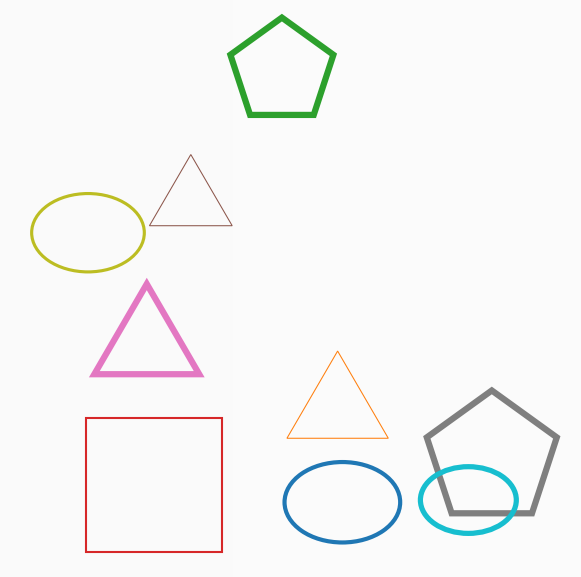[{"shape": "oval", "thickness": 2, "radius": 0.5, "center": [0.589, 0.129]}, {"shape": "triangle", "thickness": 0.5, "radius": 0.5, "center": [0.581, 0.291]}, {"shape": "pentagon", "thickness": 3, "radius": 0.47, "center": [0.485, 0.875]}, {"shape": "square", "thickness": 1, "radius": 0.58, "center": [0.265, 0.16]}, {"shape": "triangle", "thickness": 0.5, "radius": 0.41, "center": [0.328, 0.649]}, {"shape": "triangle", "thickness": 3, "radius": 0.52, "center": [0.253, 0.403]}, {"shape": "pentagon", "thickness": 3, "radius": 0.59, "center": [0.846, 0.205]}, {"shape": "oval", "thickness": 1.5, "radius": 0.48, "center": [0.151, 0.596]}, {"shape": "oval", "thickness": 2.5, "radius": 0.41, "center": [0.806, 0.133]}]